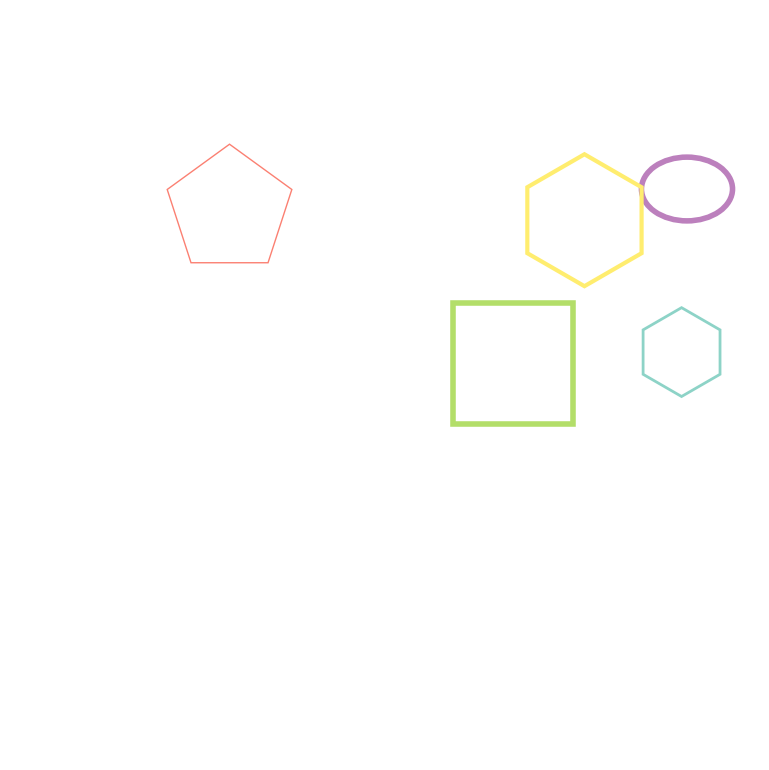[{"shape": "hexagon", "thickness": 1, "radius": 0.29, "center": [0.885, 0.543]}, {"shape": "pentagon", "thickness": 0.5, "radius": 0.43, "center": [0.298, 0.728]}, {"shape": "square", "thickness": 2, "radius": 0.39, "center": [0.666, 0.528]}, {"shape": "oval", "thickness": 2, "radius": 0.3, "center": [0.892, 0.755]}, {"shape": "hexagon", "thickness": 1.5, "radius": 0.43, "center": [0.759, 0.714]}]